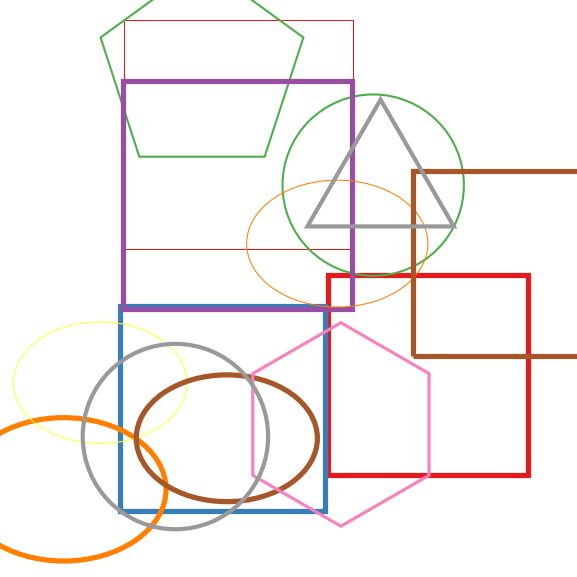[{"shape": "square", "thickness": 0.5, "radius": 0.99, "center": [0.413, 0.767]}, {"shape": "square", "thickness": 2.5, "radius": 0.87, "center": [0.742, 0.35]}, {"shape": "square", "thickness": 2.5, "radius": 0.89, "center": [0.385, 0.292]}, {"shape": "circle", "thickness": 1, "radius": 0.79, "center": [0.646, 0.679]}, {"shape": "pentagon", "thickness": 1, "radius": 0.92, "center": [0.35, 0.877]}, {"shape": "square", "thickness": 2.5, "radius": 0.99, "center": [0.411, 0.662]}, {"shape": "oval", "thickness": 2.5, "radius": 0.89, "center": [0.11, 0.152]}, {"shape": "oval", "thickness": 0.5, "radius": 0.78, "center": [0.584, 0.577]}, {"shape": "oval", "thickness": 0.5, "radius": 0.75, "center": [0.173, 0.336]}, {"shape": "oval", "thickness": 2.5, "radius": 0.78, "center": [0.393, 0.24]}, {"shape": "square", "thickness": 2.5, "radius": 0.8, "center": [0.876, 0.543]}, {"shape": "hexagon", "thickness": 1.5, "radius": 0.88, "center": [0.59, 0.264]}, {"shape": "triangle", "thickness": 2, "radius": 0.73, "center": [0.659, 0.68]}, {"shape": "circle", "thickness": 2, "radius": 0.8, "center": [0.304, 0.243]}]